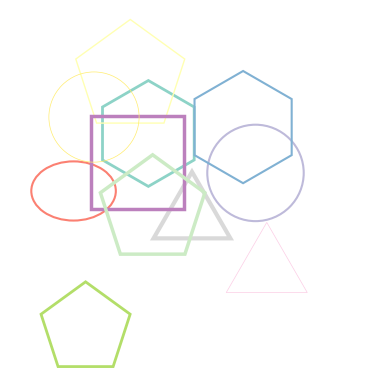[{"shape": "hexagon", "thickness": 2, "radius": 0.69, "center": [0.385, 0.653]}, {"shape": "pentagon", "thickness": 1, "radius": 0.74, "center": [0.338, 0.801]}, {"shape": "circle", "thickness": 1.5, "radius": 0.63, "center": [0.664, 0.551]}, {"shape": "oval", "thickness": 1.5, "radius": 0.55, "center": [0.191, 0.504]}, {"shape": "hexagon", "thickness": 1.5, "radius": 0.73, "center": [0.631, 0.67]}, {"shape": "pentagon", "thickness": 2, "radius": 0.61, "center": [0.222, 0.146]}, {"shape": "triangle", "thickness": 0.5, "radius": 0.61, "center": [0.693, 0.301]}, {"shape": "triangle", "thickness": 3, "radius": 0.58, "center": [0.499, 0.439]}, {"shape": "square", "thickness": 2.5, "radius": 0.61, "center": [0.356, 0.579]}, {"shape": "pentagon", "thickness": 2.5, "radius": 0.71, "center": [0.396, 0.455]}, {"shape": "circle", "thickness": 0.5, "radius": 0.59, "center": [0.244, 0.696]}]